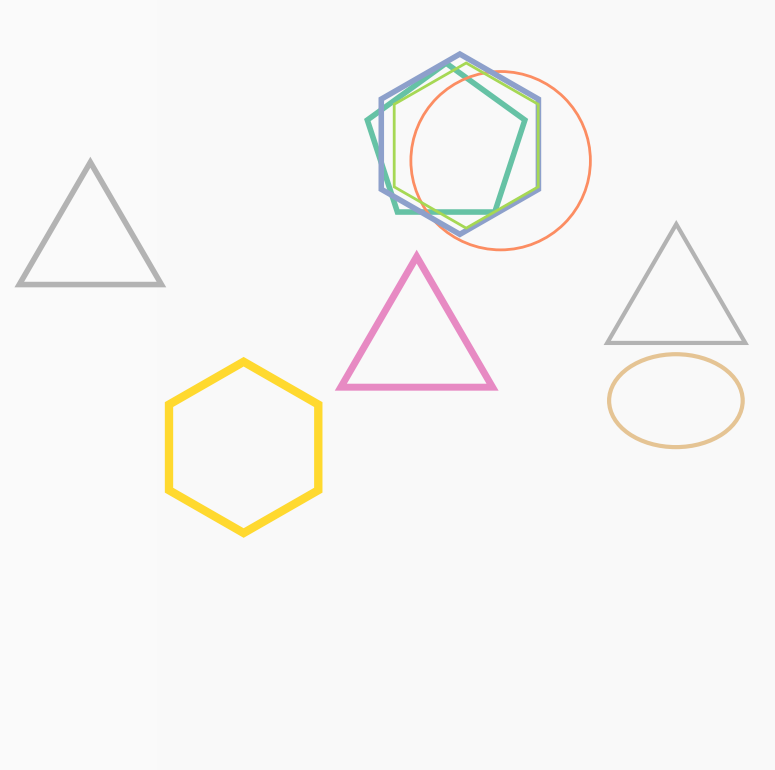[{"shape": "pentagon", "thickness": 2, "radius": 0.53, "center": [0.576, 0.811]}, {"shape": "circle", "thickness": 1, "radius": 0.58, "center": [0.646, 0.791]}, {"shape": "hexagon", "thickness": 2, "radius": 0.59, "center": [0.593, 0.813]}, {"shape": "triangle", "thickness": 2.5, "radius": 0.57, "center": [0.538, 0.554]}, {"shape": "hexagon", "thickness": 1, "radius": 0.54, "center": [0.602, 0.811]}, {"shape": "hexagon", "thickness": 3, "radius": 0.56, "center": [0.314, 0.419]}, {"shape": "oval", "thickness": 1.5, "radius": 0.43, "center": [0.872, 0.48]}, {"shape": "triangle", "thickness": 1.5, "radius": 0.51, "center": [0.873, 0.606]}, {"shape": "triangle", "thickness": 2, "radius": 0.53, "center": [0.117, 0.683]}]